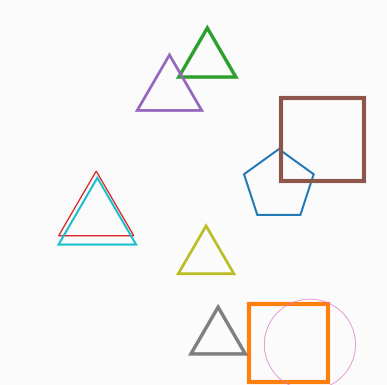[{"shape": "pentagon", "thickness": 1.5, "radius": 0.47, "center": [0.72, 0.518]}, {"shape": "square", "thickness": 3, "radius": 0.51, "center": [0.745, 0.11]}, {"shape": "triangle", "thickness": 2.5, "radius": 0.42, "center": [0.535, 0.842]}, {"shape": "triangle", "thickness": 1, "radius": 0.56, "center": [0.248, 0.444]}, {"shape": "triangle", "thickness": 2, "radius": 0.48, "center": [0.437, 0.761]}, {"shape": "square", "thickness": 3, "radius": 0.54, "center": [0.832, 0.638]}, {"shape": "circle", "thickness": 0.5, "radius": 0.59, "center": [0.8, 0.105]}, {"shape": "triangle", "thickness": 2.5, "radius": 0.41, "center": [0.563, 0.121]}, {"shape": "triangle", "thickness": 2, "radius": 0.41, "center": [0.532, 0.33]}, {"shape": "triangle", "thickness": 1.5, "radius": 0.58, "center": [0.251, 0.423]}]